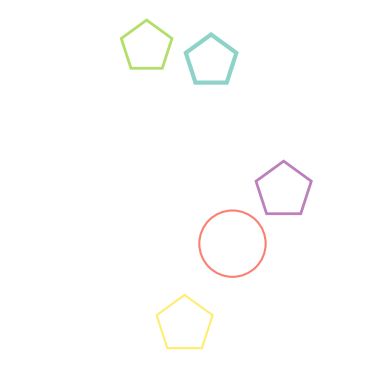[{"shape": "pentagon", "thickness": 3, "radius": 0.35, "center": [0.548, 0.841]}, {"shape": "circle", "thickness": 1.5, "radius": 0.43, "center": [0.604, 0.367]}, {"shape": "pentagon", "thickness": 2, "radius": 0.35, "center": [0.381, 0.879]}, {"shape": "pentagon", "thickness": 2, "radius": 0.38, "center": [0.737, 0.506]}, {"shape": "pentagon", "thickness": 1.5, "radius": 0.38, "center": [0.48, 0.158]}]